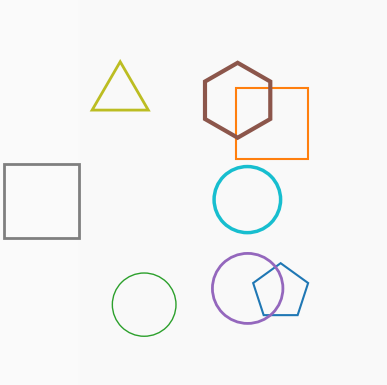[{"shape": "pentagon", "thickness": 1.5, "radius": 0.37, "center": [0.724, 0.242]}, {"shape": "square", "thickness": 1.5, "radius": 0.46, "center": [0.703, 0.679]}, {"shape": "circle", "thickness": 1, "radius": 0.41, "center": [0.372, 0.209]}, {"shape": "circle", "thickness": 2, "radius": 0.45, "center": [0.639, 0.251]}, {"shape": "hexagon", "thickness": 3, "radius": 0.49, "center": [0.613, 0.74]}, {"shape": "square", "thickness": 2, "radius": 0.48, "center": [0.107, 0.478]}, {"shape": "triangle", "thickness": 2, "radius": 0.42, "center": [0.31, 0.756]}, {"shape": "circle", "thickness": 2.5, "radius": 0.43, "center": [0.638, 0.482]}]